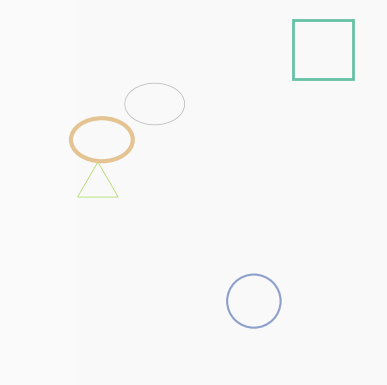[{"shape": "square", "thickness": 2, "radius": 0.38, "center": [0.834, 0.871]}, {"shape": "circle", "thickness": 1.5, "radius": 0.34, "center": [0.655, 0.218]}, {"shape": "triangle", "thickness": 0.5, "radius": 0.3, "center": [0.253, 0.519]}, {"shape": "oval", "thickness": 3, "radius": 0.4, "center": [0.263, 0.637]}, {"shape": "oval", "thickness": 0.5, "radius": 0.39, "center": [0.399, 0.73]}]